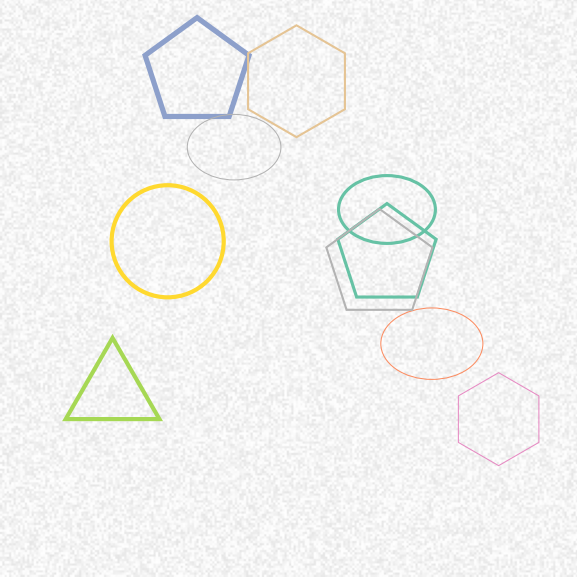[{"shape": "pentagon", "thickness": 1.5, "radius": 0.45, "center": [0.67, 0.557]}, {"shape": "oval", "thickness": 1.5, "radius": 0.42, "center": [0.67, 0.636]}, {"shape": "oval", "thickness": 0.5, "radius": 0.44, "center": [0.748, 0.404]}, {"shape": "pentagon", "thickness": 2.5, "radius": 0.47, "center": [0.341, 0.874]}, {"shape": "hexagon", "thickness": 0.5, "radius": 0.4, "center": [0.863, 0.273]}, {"shape": "triangle", "thickness": 2, "radius": 0.47, "center": [0.195, 0.32]}, {"shape": "circle", "thickness": 2, "radius": 0.49, "center": [0.29, 0.581]}, {"shape": "hexagon", "thickness": 1, "radius": 0.48, "center": [0.513, 0.858]}, {"shape": "oval", "thickness": 0.5, "radius": 0.41, "center": [0.405, 0.744]}, {"shape": "pentagon", "thickness": 1, "radius": 0.48, "center": [0.657, 0.541]}]